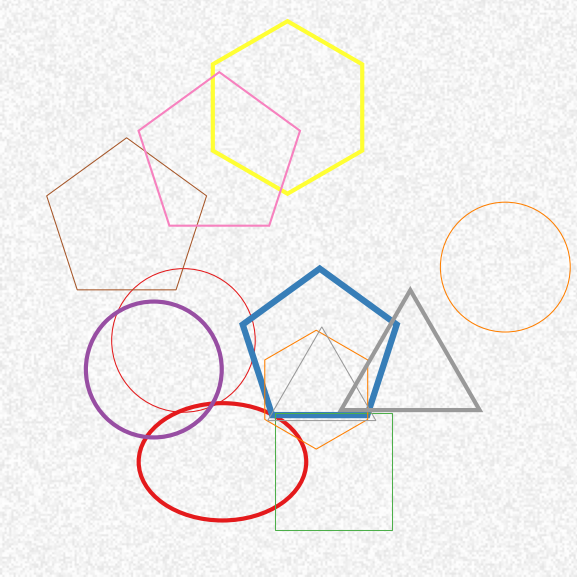[{"shape": "circle", "thickness": 0.5, "radius": 0.62, "center": [0.318, 0.41]}, {"shape": "oval", "thickness": 2, "radius": 0.73, "center": [0.385, 0.199]}, {"shape": "pentagon", "thickness": 3, "radius": 0.7, "center": [0.554, 0.394]}, {"shape": "square", "thickness": 0.5, "radius": 0.51, "center": [0.577, 0.183]}, {"shape": "circle", "thickness": 2, "radius": 0.59, "center": [0.266, 0.359]}, {"shape": "circle", "thickness": 0.5, "radius": 0.56, "center": [0.875, 0.537]}, {"shape": "hexagon", "thickness": 0.5, "radius": 0.51, "center": [0.548, 0.324]}, {"shape": "hexagon", "thickness": 2, "radius": 0.75, "center": [0.498, 0.813]}, {"shape": "pentagon", "thickness": 0.5, "radius": 0.73, "center": [0.219, 0.615]}, {"shape": "pentagon", "thickness": 1, "radius": 0.73, "center": [0.38, 0.727]}, {"shape": "triangle", "thickness": 2, "radius": 0.69, "center": [0.711, 0.358]}, {"shape": "triangle", "thickness": 0.5, "radius": 0.54, "center": [0.557, 0.325]}]